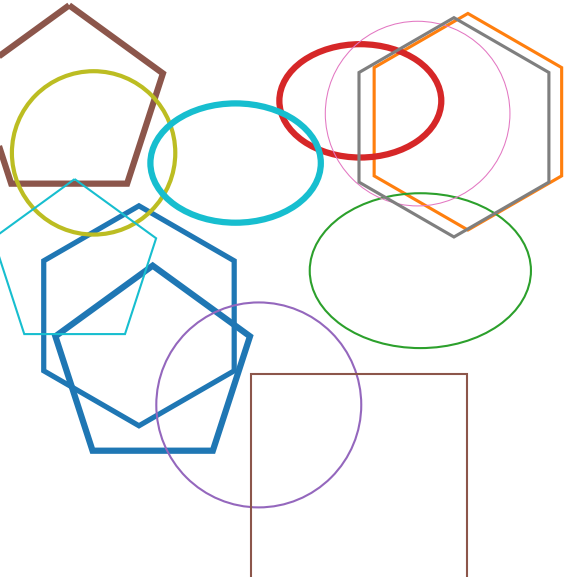[{"shape": "pentagon", "thickness": 3, "radius": 0.89, "center": [0.264, 0.362]}, {"shape": "hexagon", "thickness": 2.5, "radius": 0.95, "center": [0.241, 0.452]}, {"shape": "hexagon", "thickness": 1.5, "radius": 0.94, "center": [0.81, 0.788]}, {"shape": "oval", "thickness": 1, "radius": 0.96, "center": [0.728, 0.53]}, {"shape": "oval", "thickness": 3, "radius": 0.7, "center": [0.624, 0.825]}, {"shape": "circle", "thickness": 1, "radius": 0.89, "center": [0.448, 0.298]}, {"shape": "square", "thickness": 1, "radius": 0.94, "center": [0.622, 0.163]}, {"shape": "pentagon", "thickness": 3, "radius": 0.85, "center": [0.12, 0.819]}, {"shape": "circle", "thickness": 0.5, "radius": 0.8, "center": [0.723, 0.802]}, {"shape": "hexagon", "thickness": 1.5, "radius": 0.95, "center": [0.786, 0.779]}, {"shape": "circle", "thickness": 2, "radius": 0.71, "center": [0.162, 0.734]}, {"shape": "oval", "thickness": 3, "radius": 0.74, "center": [0.408, 0.717]}, {"shape": "pentagon", "thickness": 1, "radius": 0.74, "center": [0.129, 0.541]}]